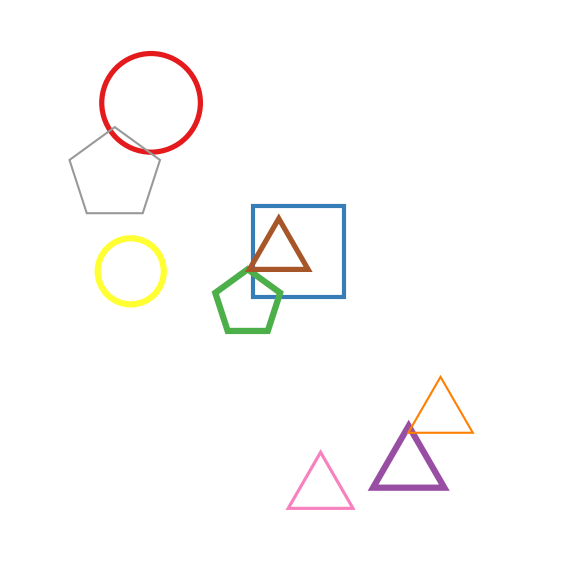[{"shape": "circle", "thickness": 2.5, "radius": 0.43, "center": [0.262, 0.821]}, {"shape": "square", "thickness": 2, "radius": 0.39, "center": [0.517, 0.563]}, {"shape": "pentagon", "thickness": 3, "radius": 0.3, "center": [0.429, 0.474]}, {"shape": "triangle", "thickness": 3, "radius": 0.36, "center": [0.708, 0.19]}, {"shape": "triangle", "thickness": 1, "radius": 0.32, "center": [0.763, 0.282]}, {"shape": "circle", "thickness": 3, "radius": 0.29, "center": [0.226, 0.529]}, {"shape": "triangle", "thickness": 2.5, "radius": 0.29, "center": [0.483, 0.562]}, {"shape": "triangle", "thickness": 1.5, "radius": 0.32, "center": [0.555, 0.151]}, {"shape": "pentagon", "thickness": 1, "radius": 0.41, "center": [0.199, 0.697]}]